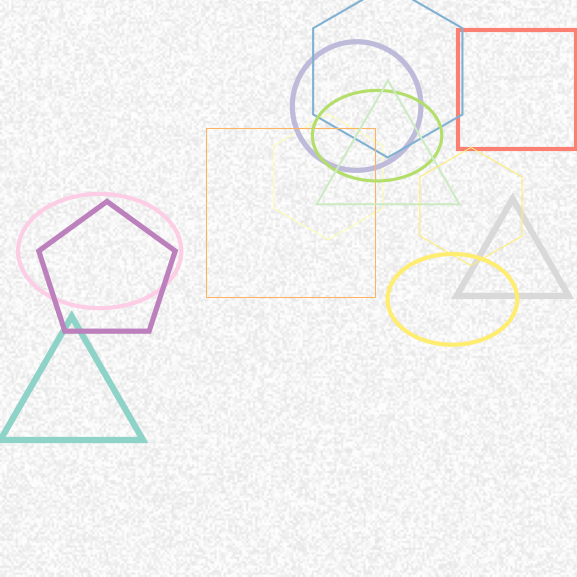[{"shape": "triangle", "thickness": 3, "radius": 0.71, "center": [0.124, 0.309]}, {"shape": "hexagon", "thickness": 0.5, "radius": 0.54, "center": [0.568, 0.693]}, {"shape": "circle", "thickness": 2.5, "radius": 0.56, "center": [0.618, 0.816]}, {"shape": "square", "thickness": 2, "radius": 0.51, "center": [0.895, 0.844]}, {"shape": "hexagon", "thickness": 1, "radius": 0.75, "center": [0.671, 0.876]}, {"shape": "square", "thickness": 0.5, "radius": 0.73, "center": [0.503, 0.631]}, {"shape": "oval", "thickness": 1.5, "radius": 0.56, "center": [0.653, 0.764]}, {"shape": "oval", "thickness": 2, "radius": 0.71, "center": [0.173, 0.564]}, {"shape": "triangle", "thickness": 3, "radius": 0.56, "center": [0.888, 0.543]}, {"shape": "pentagon", "thickness": 2.5, "radius": 0.62, "center": [0.185, 0.526]}, {"shape": "triangle", "thickness": 1, "radius": 0.71, "center": [0.672, 0.717]}, {"shape": "oval", "thickness": 2, "radius": 0.56, "center": [0.783, 0.481]}, {"shape": "hexagon", "thickness": 0.5, "radius": 0.51, "center": [0.816, 0.642]}]